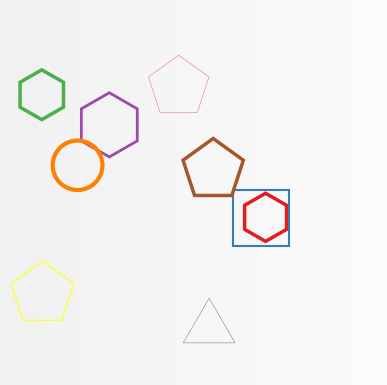[{"shape": "hexagon", "thickness": 2.5, "radius": 0.31, "center": [0.685, 0.436]}, {"shape": "square", "thickness": 1.5, "radius": 0.36, "center": [0.673, 0.433]}, {"shape": "hexagon", "thickness": 2.5, "radius": 0.32, "center": [0.108, 0.754]}, {"shape": "hexagon", "thickness": 2, "radius": 0.42, "center": [0.282, 0.676]}, {"shape": "circle", "thickness": 3, "radius": 0.32, "center": [0.2, 0.571]}, {"shape": "pentagon", "thickness": 1, "radius": 0.43, "center": [0.11, 0.237]}, {"shape": "pentagon", "thickness": 2.5, "radius": 0.41, "center": [0.55, 0.558]}, {"shape": "pentagon", "thickness": 0.5, "radius": 0.41, "center": [0.461, 0.775]}, {"shape": "triangle", "thickness": 0.5, "radius": 0.39, "center": [0.54, 0.148]}]